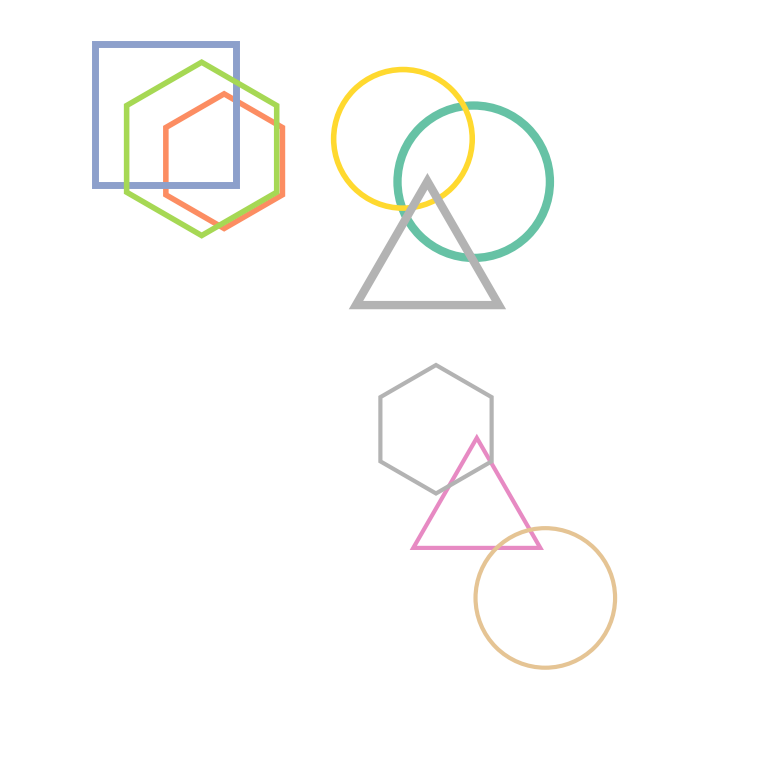[{"shape": "circle", "thickness": 3, "radius": 0.49, "center": [0.615, 0.764]}, {"shape": "hexagon", "thickness": 2, "radius": 0.44, "center": [0.291, 0.791]}, {"shape": "square", "thickness": 2.5, "radius": 0.46, "center": [0.215, 0.851]}, {"shape": "triangle", "thickness": 1.5, "radius": 0.48, "center": [0.619, 0.336]}, {"shape": "hexagon", "thickness": 2, "radius": 0.56, "center": [0.262, 0.807]}, {"shape": "circle", "thickness": 2, "radius": 0.45, "center": [0.523, 0.82]}, {"shape": "circle", "thickness": 1.5, "radius": 0.45, "center": [0.708, 0.223]}, {"shape": "triangle", "thickness": 3, "radius": 0.54, "center": [0.555, 0.657]}, {"shape": "hexagon", "thickness": 1.5, "radius": 0.42, "center": [0.566, 0.443]}]